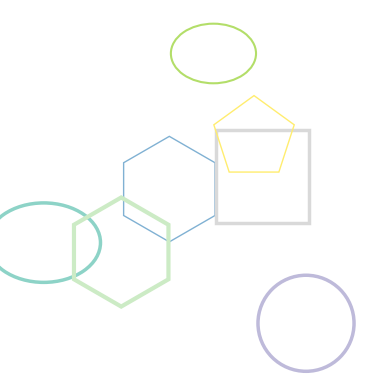[{"shape": "oval", "thickness": 2.5, "radius": 0.74, "center": [0.114, 0.37]}, {"shape": "circle", "thickness": 2.5, "radius": 0.62, "center": [0.795, 0.16]}, {"shape": "hexagon", "thickness": 1, "radius": 0.69, "center": [0.44, 0.509]}, {"shape": "oval", "thickness": 1.5, "radius": 0.55, "center": [0.554, 0.861]}, {"shape": "square", "thickness": 2.5, "radius": 0.6, "center": [0.682, 0.542]}, {"shape": "hexagon", "thickness": 3, "radius": 0.71, "center": [0.315, 0.345]}, {"shape": "pentagon", "thickness": 1, "radius": 0.55, "center": [0.66, 0.642]}]